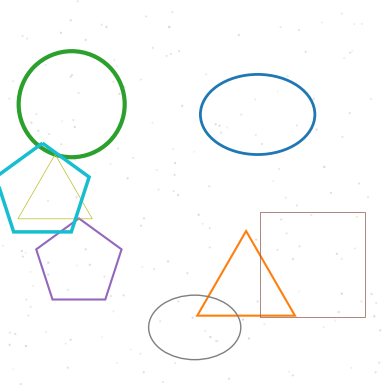[{"shape": "oval", "thickness": 2, "radius": 0.74, "center": [0.669, 0.703]}, {"shape": "triangle", "thickness": 1.5, "radius": 0.73, "center": [0.639, 0.253]}, {"shape": "circle", "thickness": 3, "radius": 0.69, "center": [0.186, 0.729]}, {"shape": "pentagon", "thickness": 1.5, "radius": 0.58, "center": [0.205, 0.316]}, {"shape": "square", "thickness": 0.5, "radius": 0.68, "center": [0.813, 0.312]}, {"shape": "oval", "thickness": 1, "radius": 0.6, "center": [0.506, 0.15]}, {"shape": "triangle", "thickness": 0.5, "radius": 0.56, "center": [0.143, 0.487]}, {"shape": "pentagon", "thickness": 2.5, "radius": 0.64, "center": [0.11, 0.501]}]